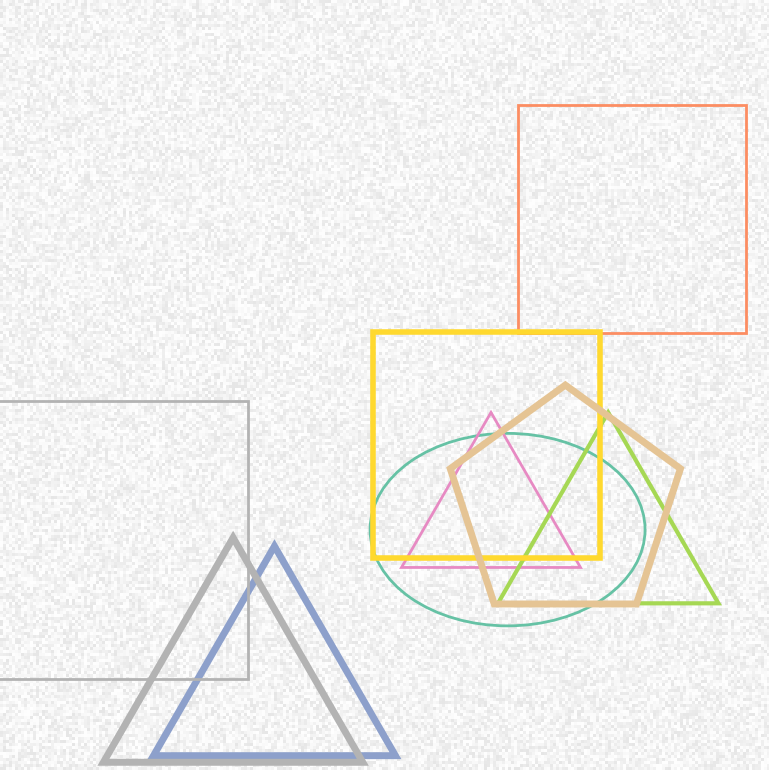[{"shape": "oval", "thickness": 1, "radius": 0.89, "center": [0.659, 0.312]}, {"shape": "square", "thickness": 1, "radius": 0.74, "center": [0.821, 0.715]}, {"shape": "triangle", "thickness": 2.5, "radius": 0.91, "center": [0.356, 0.109]}, {"shape": "triangle", "thickness": 1, "radius": 0.67, "center": [0.638, 0.33]}, {"shape": "triangle", "thickness": 1.5, "radius": 0.83, "center": [0.79, 0.299]}, {"shape": "square", "thickness": 2, "radius": 0.73, "center": [0.632, 0.422]}, {"shape": "pentagon", "thickness": 2.5, "radius": 0.79, "center": [0.734, 0.343]}, {"shape": "square", "thickness": 1, "radius": 0.9, "center": [0.141, 0.298]}, {"shape": "triangle", "thickness": 2.5, "radius": 0.97, "center": [0.303, 0.107]}]